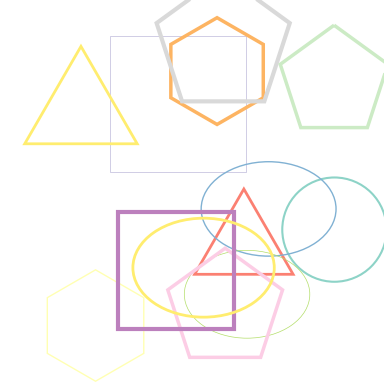[{"shape": "circle", "thickness": 1.5, "radius": 0.68, "center": [0.869, 0.404]}, {"shape": "hexagon", "thickness": 1, "radius": 0.72, "center": [0.248, 0.154]}, {"shape": "square", "thickness": 0.5, "radius": 0.88, "center": [0.462, 0.73]}, {"shape": "triangle", "thickness": 2, "radius": 0.74, "center": [0.633, 0.361]}, {"shape": "oval", "thickness": 1, "radius": 0.88, "center": [0.698, 0.457]}, {"shape": "hexagon", "thickness": 2.5, "radius": 0.69, "center": [0.564, 0.815]}, {"shape": "oval", "thickness": 0.5, "radius": 0.81, "center": [0.642, 0.236]}, {"shape": "pentagon", "thickness": 2.5, "radius": 0.78, "center": [0.585, 0.199]}, {"shape": "pentagon", "thickness": 3, "radius": 0.91, "center": [0.58, 0.884]}, {"shape": "square", "thickness": 3, "radius": 0.76, "center": [0.457, 0.298]}, {"shape": "pentagon", "thickness": 2.5, "radius": 0.74, "center": [0.868, 0.788]}, {"shape": "oval", "thickness": 2, "radius": 0.92, "center": [0.529, 0.305]}, {"shape": "triangle", "thickness": 2, "radius": 0.84, "center": [0.21, 0.711]}]